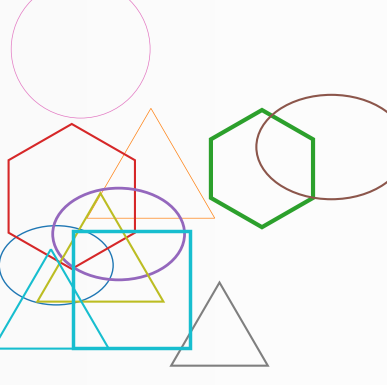[{"shape": "oval", "thickness": 1, "radius": 0.73, "center": [0.145, 0.311]}, {"shape": "triangle", "thickness": 0.5, "radius": 0.95, "center": [0.389, 0.528]}, {"shape": "hexagon", "thickness": 3, "radius": 0.76, "center": [0.676, 0.562]}, {"shape": "hexagon", "thickness": 1.5, "radius": 0.94, "center": [0.185, 0.49]}, {"shape": "oval", "thickness": 2, "radius": 0.85, "center": [0.306, 0.392]}, {"shape": "oval", "thickness": 1.5, "radius": 0.97, "center": [0.855, 0.618]}, {"shape": "circle", "thickness": 0.5, "radius": 0.9, "center": [0.208, 0.873]}, {"shape": "triangle", "thickness": 1.5, "radius": 0.72, "center": [0.566, 0.122]}, {"shape": "triangle", "thickness": 1.5, "radius": 0.94, "center": [0.259, 0.31]}, {"shape": "triangle", "thickness": 1.5, "radius": 0.86, "center": [0.131, 0.181]}, {"shape": "square", "thickness": 2.5, "radius": 0.76, "center": [0.34, 0.248]}]